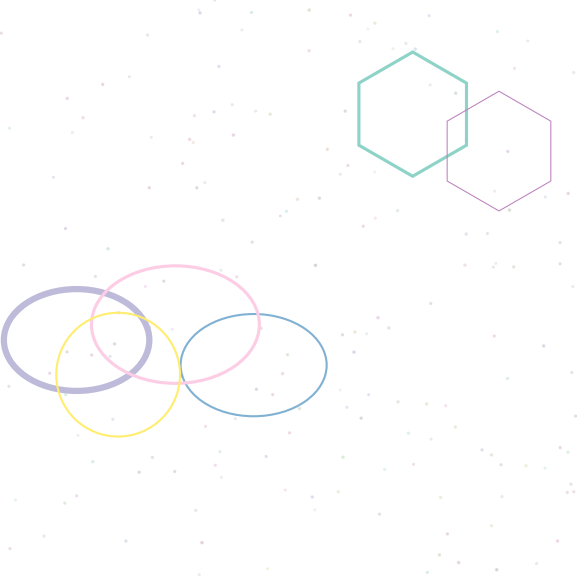[{"shape": "hexagon", "thickness": 1.5, "radius": 0.54, "center": [0.715, 0.801]}, {"shape": "oval", "thickness": 3, "radius": 0.63, "center": [0.133, 0.41]}, {"shape": "oval", "thickness": 1, "radius": 0.63, "center": [0.439, 0.367]}, {"shape": "oval", "thickness": 1.5, "radius": 0.73, "center": [0.304, 0.437]}, {"shape": "hexagon", "thickness": 0.5, "radius": 0.52, "center": [0.864, 0.738]}, {"shape": "circle", "thickness": 1, "radius": 0.54, "center": [0.205, 0.35]}]